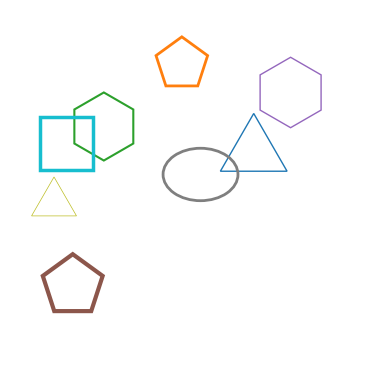[{"shape": "triangle", "thickness": 1, "radius": 0.5, "center": [0.659, 0.605]}, {"shape": "pentagon", "thickness": 2, "radius": 0.35, "center": [0.472, 0.834]}, {"shape": "hexagon", "thickness": 1.5, "radius": 0.44, "center": [0.27, 0.671]}, {"shape": "hexagon", "thickness": 1, "radius": 0.46, "center": [0.755, 0.76]}, {"shape": "pentagon", "thickness": 3, "radius": 0.41, "center": [0.189, 0.258]}, {"shape": "oval", "thickness": 2, "radius": 0.49, "center": [0.521, 0.547]}, {"shape": "triangle", "thickness": 0.5, "radius": 0.34, "center": [0.14, 0.473]}, {"shape": "square", "thickness": 2.5, "radius": 0.34, "center": [0.172, 0.627]}]